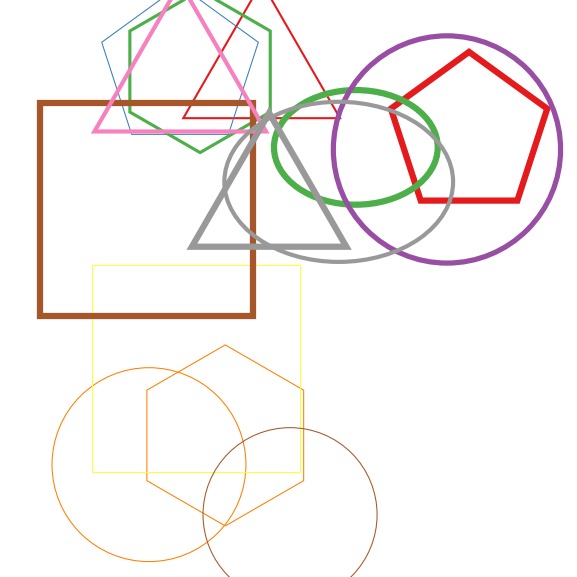[{"shape": "triangle", "thickness": 1, "radius": 0.78, "center": [0.453, 0.873]}, {"shape": "pentagon", "thickness": 3, "radius": 0.71, "center": [0.812, 0.767]}, {"shape": "pentagon", "thickness": 0.5, "radius": 0.71, "center": [0.312, 0.882]}, {"shape": "oval", "thickness": 3, "radius": 0.71, "center": [0.616, 0.744]}, {"shape": "hexagon", "thickness": 1.5, "radius": 0.7, "center": [0.346, 0.875]}, {"shape": "circle", "thickness": 2.5, "radius": 0.98, "center": [0.774, 0.74]}, {"shape": "hexagon", "thickness": 0.5, "radius": 0.78, "center": [0.39, 0.245]}, {"shape": "circle", "thickness": 0.5, "radius": 0.84, "center": [0.258, 0.195]}, {"shape": "square", "thickness": 0.5, "radius": 0.9, "center": [0.34, 0.361]}, {"shape": "square", "thickness": 3, "radius": 0.92, "center": [0.254, 0.637]}, {"shape": "circle", "thickness": 0.5, "radius": 0.75, "center": [0.502, 0.108]}, {"shape": "triangle", "thickness": 2, "radius": 0.86, "center": [0.312, 0.857]}, {"shape": "oval", "thickness": 2, "radius": 0.99, "center": [0.587, 0.684]}, {"shape": "triangle", "thickness": 3, "radius": 0.77, "center": [0.466, 0.649]}]